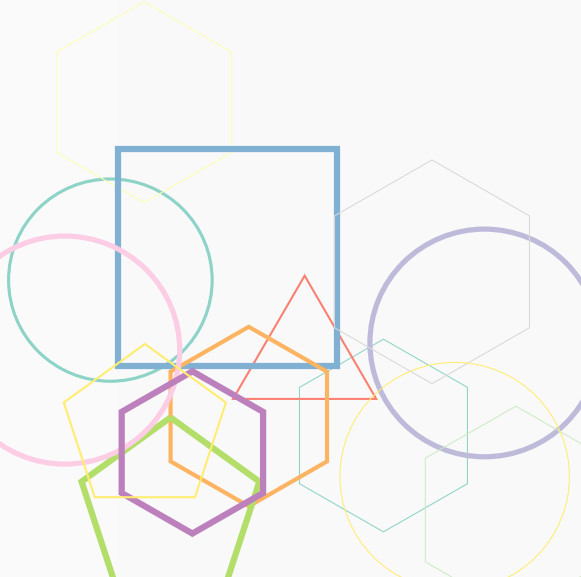[{"shape": "circle", "thickness": 1.5, "radius": 0.88, "center": [0.19, 0.514]}, {"shape": "hexagon", "thickness": 0.5, "radius": 0.83, "center": [0.66, 0.245]}, {"shape": "hexagon", "thickness": 0.5, "radius": 0.87, "center": [0.248, 0.822]}, {"shape": "circle", "thickness": 2.5, "radius": 0.99, "center": [0.834, 0.405]}, {"shape": "triangle", "thickness": 1, "radius": 0.71, "center": [0.524, 0.379]}, {"shape": "square", "thickness": 3, "radius": 0.94, "center": [0.391, 0.553]}, {"shape": "hexagon", "thickness": 2, "radius": 0.78, "center": [0.428, 0.278]}, {"shape": "pentagon", "thickness": 3, "radius": 0.8, "center": [0.293, 0.115]}, {"shape": "circle", "thickness": 2.5, "radius": 0.99, "center": [0.112, 0.393]}, {"shape": "hexagon", "thickness": 0.5, "radius": 0.97, "center": [0.743, 0.528]}, {"shape": "hexagon", "thickness": 3, "radius": 0.7, "center": [0.331, 0.216]}, {"shape": "hexagon", "thickness": 0.5, "radius": 0.9, "center": [0.887, 0.116]}, {"shape": "pentagon", "thickness": 1, "radius": 0.73, "center": [0.249, 0.257]}, {"shape": "circle", "thickness": 0.5, "radius": 0.99, "center": [0.782, 0.174]}]